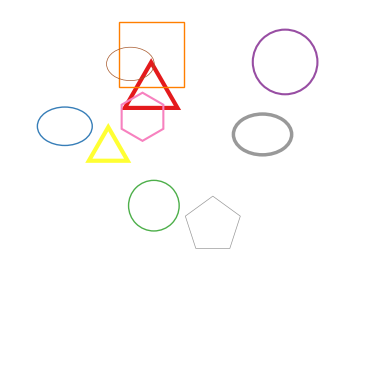[{"shape": "triangle", "thickness": 3, "radius": 0.39, "center": [0.393, 0.759]}, {"shape": "oval", "thickness": 1, "radius": 0.36, "center": [0.168, 0.672]}, {"shape": "circle", "thickness": 1, "radius": 0.33, "center": [0.4, 0.466]}, {"shape": "circle", "thickness": 1.5, "radius": 0.42, "center": [0.741, 0.839]}, {"shape": "square", "thickness": 1, "radius": 0.42, "center": [0.393, 0.858]}, {"shape": "triangle", "thickness": 3, "radius": 0.29, "center": [0.281, 0.612]}, {"shape": "oval", "thickness": 0.5, "radius": 0.31, "center": [0.339, 0.834]}, {"shape": "hexagon", "thickness": 1.5, "radius": 0.31, "center": [0.37, 0.697]}, {"shape": "oval", "thickness": 2.5, "radius": 0.38, "center": [0.682, 0.651]}, {"shape": "pentagon", "thickness": 0.5, "radius": 0.38, "center": [0.553, 0.415]}]